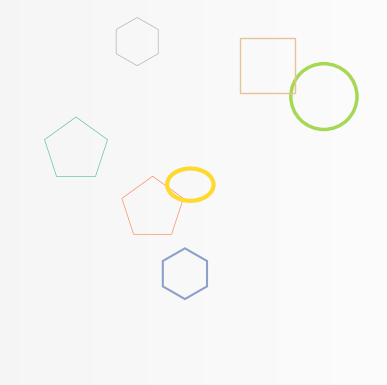[{"shape": "pentagon", "thickness": 0.5, "radius": 0.43, "center": [0.196, 0.611]}, {"shape": "pentagon", "thickness": 0.5, "radius": 0.42, "center": [0.394, 0.459]}, {"shape": "hexagon", "thickness": 1.5, "radius": 0.33, "center": [0.477, 0.289]}, {"shape": "circle", "thickness": 2.5, "radius": 0.43, "center": [0.836, 0.749]}, {"shape": "oval", "thickness": 3, "radius": 0.3, "center": [0.491, 0.52]}, {"shape": "square", "thickness": 1, "radius": 0.35, "center": [0.691, 0.83]}, {"shape": "hexagon", "thickness": 0.5, "radius": 0.31, "center": [0.354, 0.892]}]